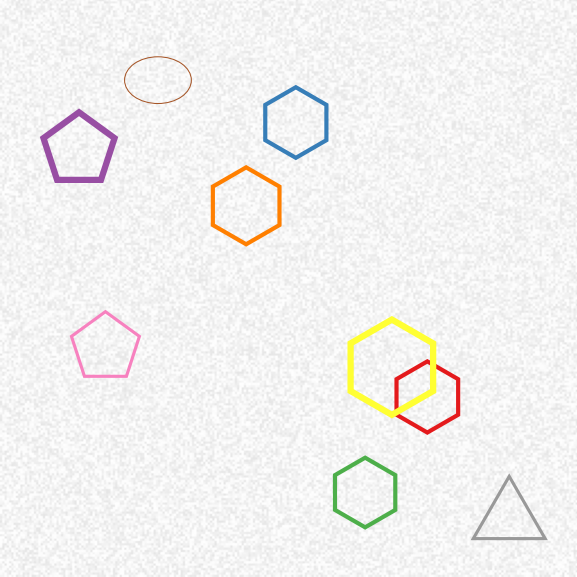[{"shape": "hexagon", "thickness": 2, "radius": 0.31, "center": [0.74, 0.312]}, {"shape": "hexagon", "thickness": 2, "radius": 0.31, "center": [0.512, 0.787]}, {"shape": "hexagon", "thickness": 2, "radius": 0.3, "center": [0.632, 0.146]}, {"shape": "pentagon", "thickness": 3, "radius": 0.32, "center": [0.137, 0.74]}, {"shape": "hexagon", "thickness": 2, "radius": 0.33, "center": [0.426, 0.643]}, {"shape": "hexagon", "thickness": 3, "radius": 0.41, "center": [0.679, 0.363]}, {"shape": "oval", "thickness": 0.5, "radius": 0.29, "center": [0.274, 0.86]}, {"shape": "pentagon", "thickness": 1.5, "radius": 0.31, "center": [0.183, 0.398]}, {"shape": "triangle", "thickness": 1.5, "radius": 0.36, "center": [0.882, 0.102]}]